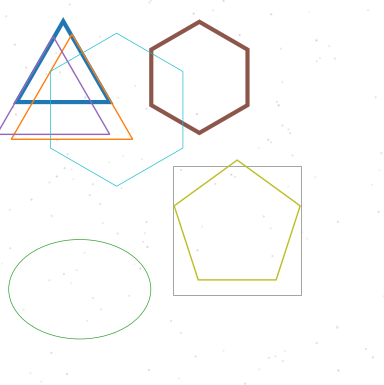[{"shape": "triangle", "thickness": 3, "radius": 0.7, "center": [0.164, 0.805]}, {"shape": "triangle", "thickness": 1, "radius": 0.91, "center": [0.187, 0.729]}, {"shape": "oval", "thickness": 0.5, "radius": 0.92, "center": [0.207, 0.249]}, {"shape": "triangle", "thickness": 1, "radius": 0.85, "center": [0.138, 0.736]}, {"shape": "hexagon", "thickness": 3, "radius": 0.72, "center": [0.518, 0.799]}, {"shape": "square", "thickness": 0.5, "radius": 0.83, "center": [0.616, 0.402]}, {"shape": "pentagon", "thickness": 1, "radius": 0.86, "center": [0.616, 0.412]}, {"shape": "hexagon", "thickness": 0.5, "radius": 0.99, "center": [0.303, 0.715]}]